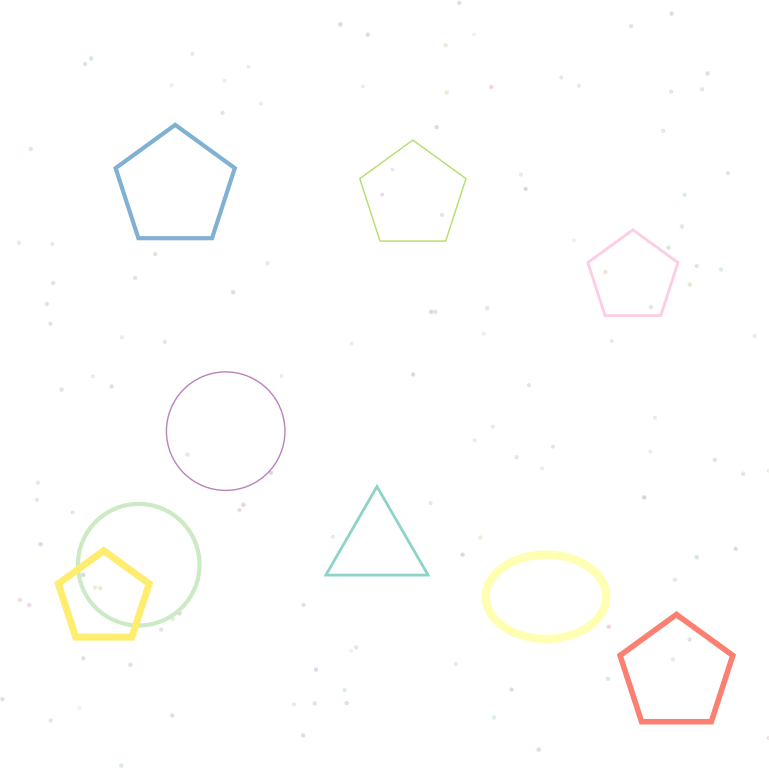[{"shape": "triangle", "thickness": 1, "radius": 0.38, "center": [0.49, 0.291]}, {"shape": "oval", "thickness": 3, "radius": 0.39, "center": [0.709, 0.225]}, {"shape": "pentagon", "thickness": 2, "radius": 0.38, "center": [0.879, 0.125]}, {"shape": "pentagon", "thickness": 1.5, "radius": 0.41, "center": [0.228, 0.756]}, {"shape": "pentagon", "thickness": 0.5, "radius": 0.36, "center": [0.536, 0.746]}, {"shape": "pentagon", "thickness": 1, "radius": 0.31, "center": [0.822, 0.64]}, {"shape": "circle", "thickness": 0.5, "radius": 0.38, "center": [0.293, 0.44]}, {"shape": "circle", "thickness": 1.5, "radius": 0.39, "center": [0.18, 0.267]}, {"shape": "pentagon", "thickness": 2.5, "radius": 0.31, "center": [0.135, 0.223]}]